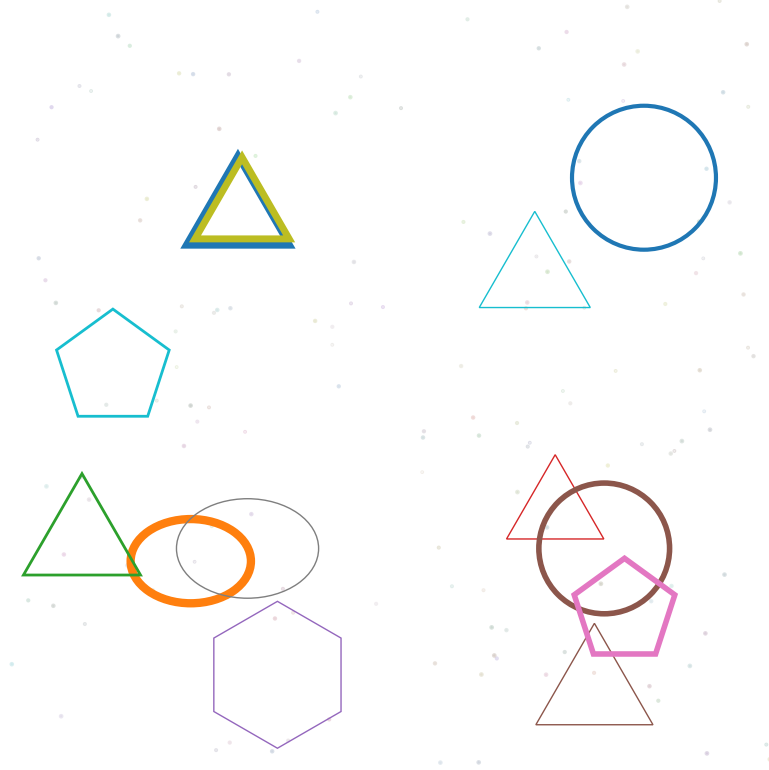[{"shape": "circle", "thickness": 1.5, "radius": 0.47, "center": [0.836, 0.769]}, {"shape": "triangle", "thickness": 2.5, "radius": 0.39, "center": [0.309, 0.72]}, {"shape": "oval", "thickness": 3, "radius": 0.39, "center": [0.248, 0.271]}, {"shape": "triangle", "thickness": 1, "radius": 0.44, "center": [0.106, 0.297]}, {"shape": "triangle", "thickness": 0.5, "radius": 0.36, "center": [0.721, 0.337]}, {"shape": "hexagon", "thickness": 0.5, "radius": 0.48, "center": [0.36, 0.124]}, {"shape": "triangle", "thickness": 0.5, "radius": 0.44, "center": [0.772, 0.103]}, {"shape": "circle", "thickness": 2, "radius": 0.42, "center": [0.785, 0.288]}, {"shape": "pentagon", "thickness": 2, "radius": 0.34, "center": [0.811, 0.206]}, {"shape": "oval", "thickness": 0.5, "radius": 0.46, "center": [0.321, 0.288]}, {"shape": "triangle", "thickness": 2.5, "radius": 0.35, "center": [0.314, 0.725]}, {"shape": "pentagon", "thickness": 1, "radius": 0.38, "center": [0.147, 0.522]}, {"shape": "triangle", "thickness": 0.5, "radius": 0.42, "center": [0.695, 0.642]}]